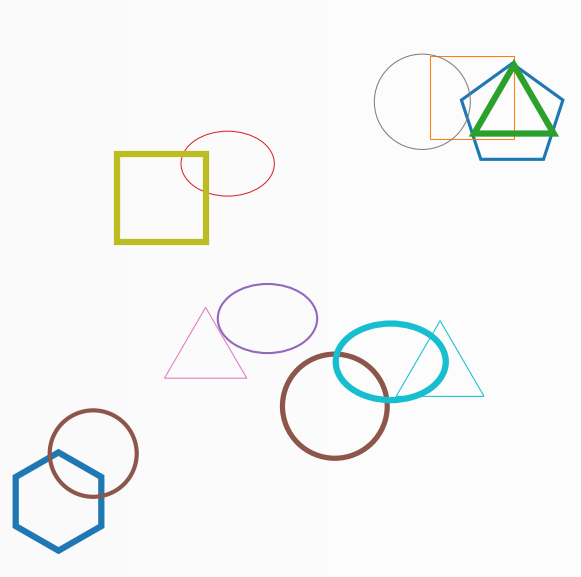[{"shape": "hexagon", "thickness": 3, "radius": 0.43, "center": [0.101, 0.131]}, {"shape": "pentagon", "thickness": 1.5, "radius": 0.46, "center": [0.881, 0.797]}, {"shape": "square", "thickness": 0.5, "radius": 0.36, "center": [0.813, 0.83]}, {"shape": "triangle", "thickness": 3, "radius": 0.4, "center": [0.884, 0.807]}, {"shape": "oval", "thickness": 0.5, "radius": 0.4, "center": [0.392, 0.716]}, {"shape": "oval", "thickness": 1, "radius": 0.43, "center": [0.46, 0.448]}, {"shape": "circle", "thickness": 2.5, "radius": 0.45, "center": [0.576, 0.296]}, {"shape": "circle", "thickness": 2, "radius": 0.37, "center": [0.16, 0.214]}, {"shape": "triangle", "thickness": 0.5, "radius": 0.41, "center": [0.354, 0.385]}, {"shape": "circle", "thickness": 0.5, "radius": 0.41, "center": [0.727, 0.823]}, {"shape": "square", "thickness": 3, "radius": 0.38, "center": [0.278, 0.657]}, {"shape": "oval", "thickness": 3, "radius": 0.47, "center": [0.672, 0.373]}, {"shape": "triangle", "thickness": 0.5, "radius": 0.44, "center": [0.757, 0.356]}]